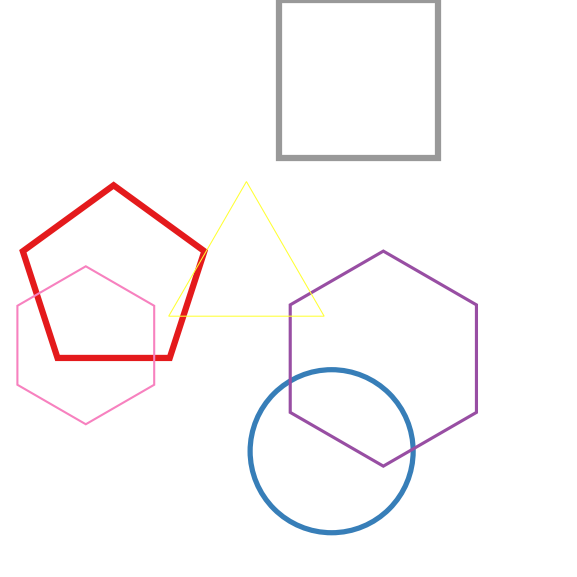[{"shape": "pentagon", "thickness": 3, "radius": 0.83, "center": [0.197, 0.513]}, {"shape": "circle", "thickness": 2.5, "radius": 0.71, "center": [0.574, 0.218]}, {"shape": "hexagon", "thickness": 1.5, "radius": 0.93, "center": [0.664, 0.378]}, {"shape": "triangle", "thickness": 0.5, "radius": 0.78, "center": [0.427, 0.529]}, {"shape": "hexagon", "thickness": 1, "radius": 0.68, "center": [0.149, 0.401]}, {"shape": "square", "thickness": 3, "radius": 0.69, "center": [0.621, 0.862]}]